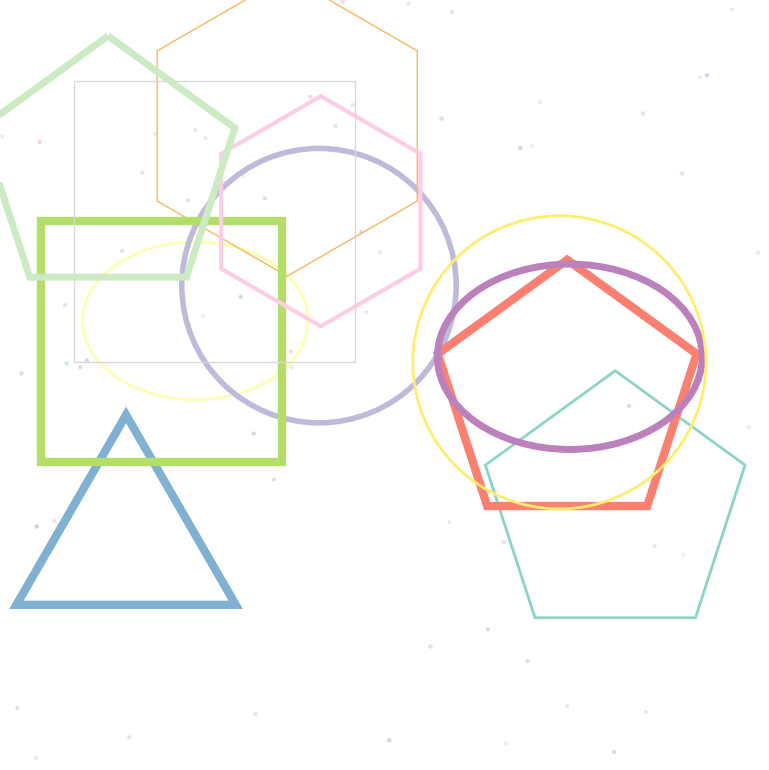[{"shape": "pentagon", "thickness": 1, "radius": 0.89, "center": [0.799, 0.341]}, {"shape": "oval", "thickness": 1, "radius": 0.73, "center": [0.254, 0.583]}, {"shape": "circle", "thickness": 2, "radius": 0.89, "center": [0.414, 0.629]}, {"shape": "pentagon", "thickness": 3, "radius": 0.88, "center": [0.737, 0.486]}, {"shape": "triangle", "thickness": 3, "radius": 0.82, "center": [0.164, 0.297]}, {"shape": "hexagon", "thickness": 0.5, "radius": 0.98, "center": [0.373, 0.836]}, {"shape": "square", "thickness": 3, "radius": 0.78, "center": [0.21, 0.557]}, {"shape": "hexagon", "thickness": 1.5, "radius": 0.75, "center": [0.417, 0.726]}, {"shape": "square", "thickness": 0.5, "radius": 0.91, "center": [0.279, 0.713]}, {"shape": "oval", "thickness": 2.5, "radius": 0.86, "center": [0.74, 0.537]}, {"shape": "pentagon", "thickness": 2.5, "radius": 0.87, "center": [0.14, 0.78]}, {"shape": "circle", "thickness": 1, "radius": 0.95, "center": [0.727, 0.529]}]